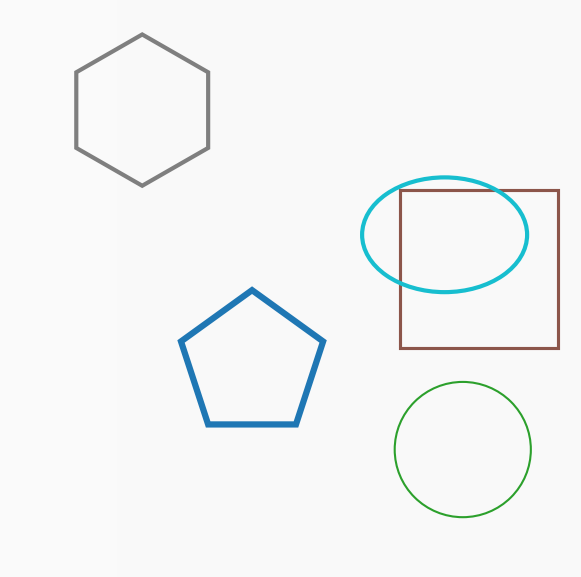[{"shape": "pentagon", "thickness": 3, "radius": 0.64, "center": [0.434, 0.368]}, {"shape": "circle", "thickness": 1, "radius": 0.59, "center": [0.796, 0.221]}, {"shape": "square", "thickness": 1.5, "radius": 0.68, "center": [0.824, 0.533]}, {"shape": "hexagon", "thickness": 2, "radius": 0.65, "center": [0.245, 0.808]}, {"shape": "oval", "thickness": 2, "radius": 0.71, "center": [0.765, 0.593]}]